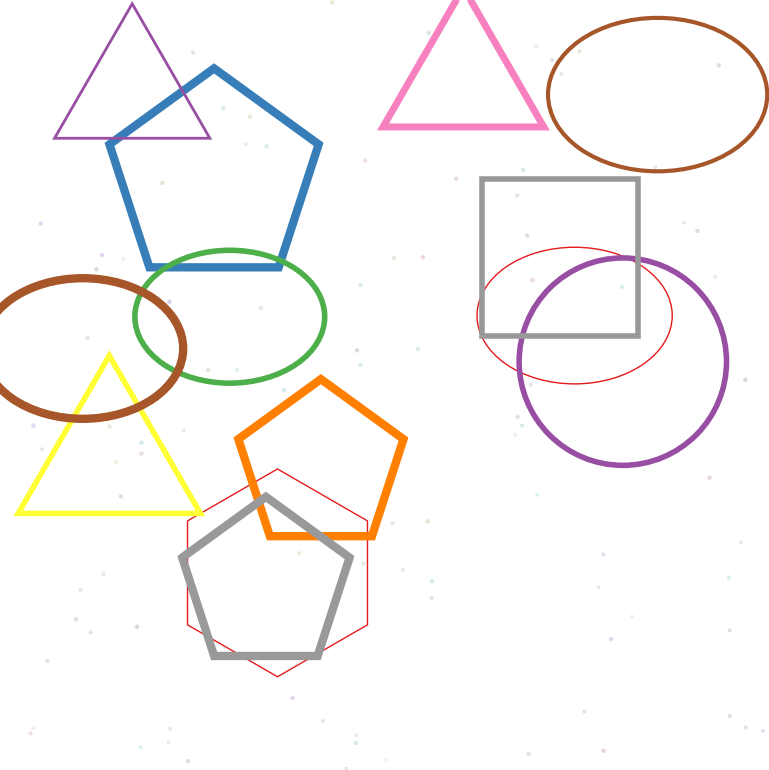[{"shape": "oval", "thickness": 0.5, "radius": 0.63, "center": [0.746, 0.59]}, {"shape": "hexagon", "thickness": 0.5, "radius": 0.67, "center": [0.36, 0.256]}, {"shape": "pentagon", "thickness": 3, "radius": 0.71, "center": [0.278, 0.768]}, {"shape": "oval", "thickness": 2, "radius": 0.62, "center": [0.298, 0.589]}, {"shape": "circle", "thickness": 2, "radius": 0.67, "center": [0.809, 0.53]}, {"shape": "triangle", "thickness": 1, "radius": 0.58, "center": [0.172, 0.879]}, {"shape": "pentagon", "thickness": 3, "radius": 0.56, "center": [0.417, 0.395]}, {"shape": "triangle", "thickness": 2, "radius": 0.68, "center": [0.142, 0.402]}, {"shape": "oval", "thickness": 3, "radius": 0.65, "center": [0.107, 0.547]}, {"shape": "oval", "thickness": 1.5, "radius": 0.71, "center": [0.854, 0.877]}, {"shape": "triangle", "thickness": 2.5, "radius": 0.6, "center": [0.602, 0.895]}, {"shape": "pentagon", "thickness": 3, "radius": 0.57, "center": [0.345, 0.241]}, {"shape": "square", "thickness": 2, "radius": 0.51, "center": [0.727, 0.665]}]